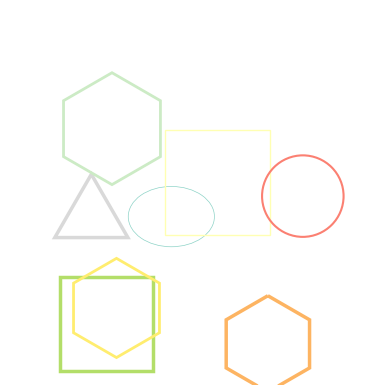[{"shape": "oval", "thickness": 0.5, "radius": 0.56, "center": [0.445, 0.437]}, {"shape": "square", "thickness": 1, "radius": 0.68, "center": [0.565, 0.525]}, {"shape": "circle", "thickness": 1.5, "radius": 0.53, "center": [0.787, 0.491]}, {"shape": "hexagon", "thickness": 2.5, "radius": 0.62, "center": [0.696, 0.107]}, {"shape": "square", "thickness": 2.5, "radius": 0.61, "center": [0.276, 0.158]}, {"shape": "triangle", "thickness": 2.5, "radius": 0.55, "center": [0.237, 0.438]}, {"shape": "hexagon", "thickness": 2, "radius": 0.73, "center": [0.291, 0.666]}, {"shape": "hexagon", "thickness": 2, "radius": 0.64, "center": [0.303, 0.2]}]